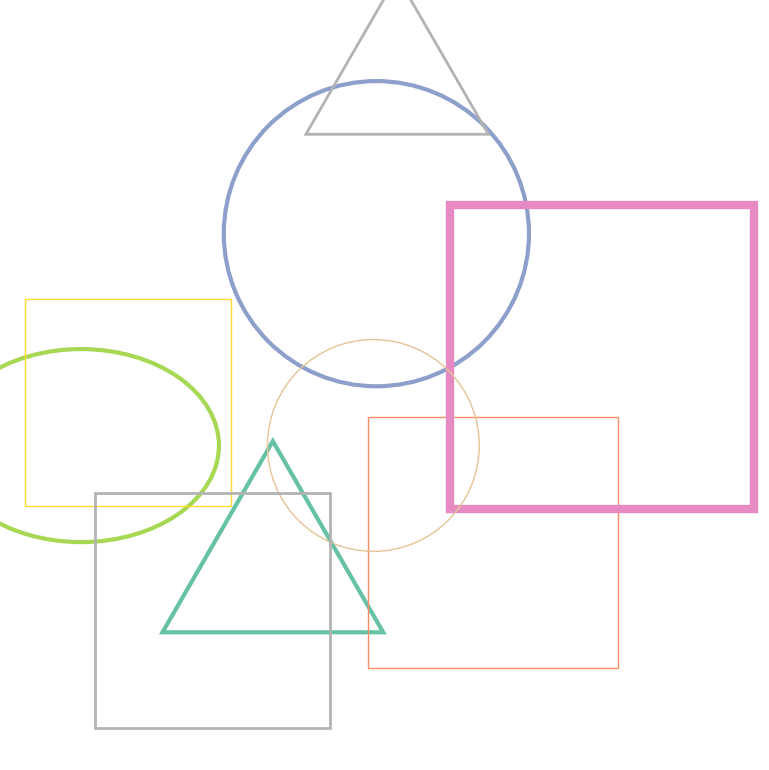[{"shape": "triangle", "thickness": 1.5, "radius": 0.83, "center": [0.354, 0.262]}, {"shape": "square", "thickness": 0.5, "radius": 0.81, "center": [0.64, 0.296]}, {"shape": "circle", "thickness": 1.5, "radius": 0.99, "center": [0.489, 0.697]}, {"shape": "square", "thickness": 3, "radius": 0.99, "center": [0.781, 0.537]}, {"shape": "oval", "thickness": 1.5, "radius": 0.9, "center": [0.105, 0.421]}, {"shape": "square", "thickness": 0.5, "radius": 0.67, "center": [0.166, 0.477]}, {"shape": "circle", "thickness": 0.5, "radius": 0.69, "center": [0.485, 0.422]}, {"shape": "triangle", "thickness": 1, "radius": 0.68, "center": [0.516, 0.894]}, {"shape": "square", "thickness": 1, "radius": 0.76, "center": [0.276, 0.207]}]